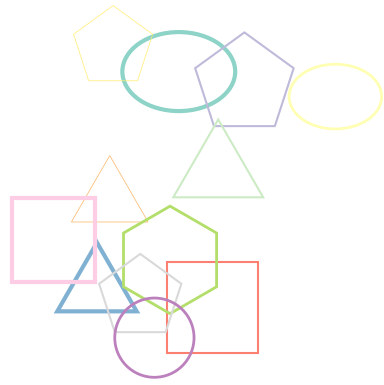[{"shape": "oval", "thickness": 3, "radius": 0.73, "center": [0.464, 0.814]}, {"shape": "oval", "thickness": 2, "radius": 0.6, "center": [0.871, 0.749]}, {"shape": "pentagon", "thickness": 1.5, "radius": 0.67, "center": [0.635, 0.781]}, {"shape": "square", "thickness": 1.5, "radius": 0.59, "center": [0.552, 0.201]}, {"shape": "triangle", "thickness": 3, "radius": 0.6, "center": [0.252, 0.251]}, {"shape": "triangle", "thickness": 0.5, "radius": 0.58, "center": [0.285, 0.481]}, {"shape": "hexagon", "thickness": 2, "radius": 0.7, "center": [0.442, 0.325]}, {"shape": "square", "thickness": 3, "radius": 0.54, "center": [0.139, 0.376]}, {"shape": "pentagon", "thickness": 1.5, "radius": 0.56, "center": [0.364, 0.228]}, {"shape": "circle", "thickness": 2, "radius": 0.51, "center": [0.401, 0.123]}, {"shape": "triangle", "thickness": 1.5, "radius": 0.67, "center": [0.567, 0.555]}, {"shape": "pentagon", "thickness": 0.5, "radius": 0.54, "center": [0.294, 0.878]}]